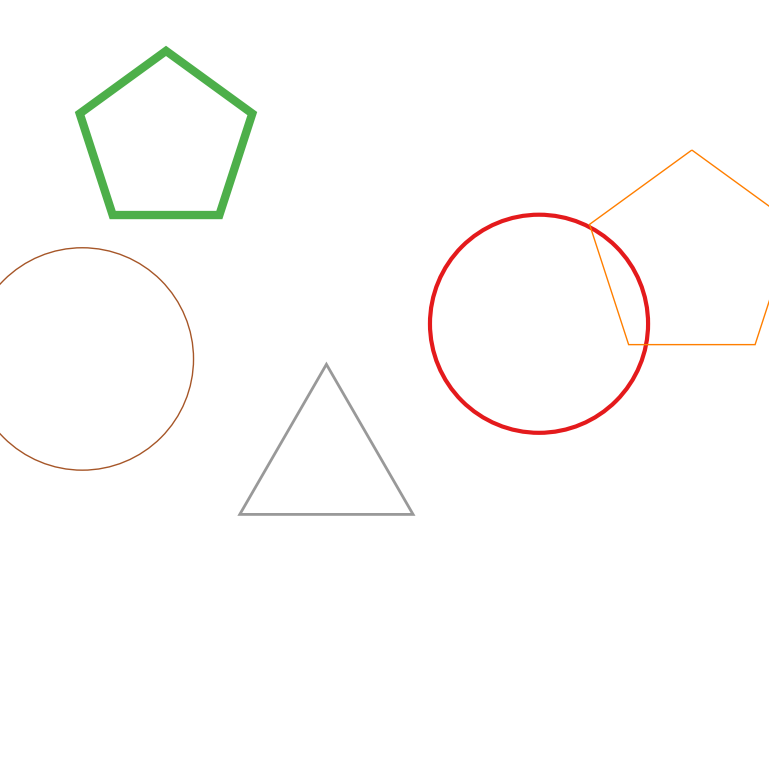[{"shape": "circle", "thickness": 1.5, "radius": 0.71, "center": [0.7, 0.58]}, {"shape": "pentagon", "thickness": 3, "radius": 0.59, "center": [0.216, 0.816]}, {"shape": "pentagon", "thickness": 0.5, "radius": 0.7, "center": [0.899, 0.665]}, {"shape": "circle", "thickness": 0.5, "radius": 0.72, "center": [0.107, 0.534]}, {"shape": "triangle", "thickness": 1, "radius": 0.65, "center": [0.424, 0.397]}]